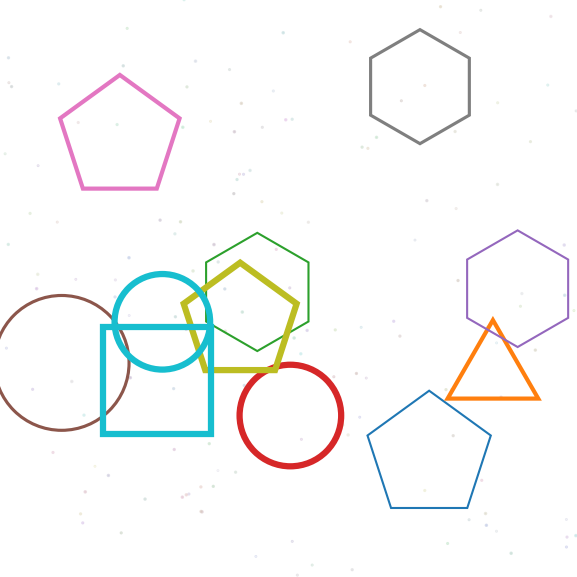[{"shape": "pentagon", "thickness": 1, "radius": 0.56, "center": [0.743, 0.21]}, {"shape": "triangle", "thickness": 2, "radius": 0.45, "center": [0.854, 0.354]}, {"shape": "hexagon", "thickness": 1, "radius": 0.51, "center": [0.446, 0.494]}, {"shape": "circle", "thickness": 3, "radius": 0.44, "center": [0.503, 0.28]}, {"shape": "hexagon", "thickness": 1, "radius": 0.5, "center": [0.896, 0.499]}, {"shape": "circle", "thickness": 1.5, "radius": 0.58, "center": [0.107, 0.371]}, {"shape": "pentagon", "thickness": 2, "radius": 0.54, "center": [0.208, 0.761]}, {"shape": "hexagon", "thickness": 1.5, "radius": 0.49, "center": [0.727, 0.849]}, {"shape": "pentagon", "thickness": 3, "radius": 0.51, "center": [0.416, 0.441]}, {"shape": "circle", "thickness": 3, "radius": 0.41, "center": [0.281, 0.442]}, {"shape": "square", "thickness": 3, "radius": 0.46, "center": [0.272, 0.341]}]